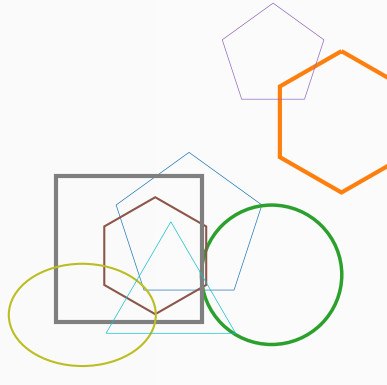[{"shape": "pentagon", "thickness": 0.5, "radius": 0.99, "center": [0.488, 0.407]}, {"shape": "hexagon", "thickness": 3, "radius": 0.92, "center": [0.881, 0.684]}, {"shape": "circle", "thickness": 2.5, "radius": 0.91, "center": [0.701, 0.286]}, {"shape": "pentagon", "thickness": 0.5, "radius": 0.69, "center": [0.705, 0.854]}, {"shape": "hexagon", "thickness": 1.5, "radius": 0.76, "center": [0.401, 0.336]}, {"shape": "square", "thickness": 3, "radius": 0.94, "center": [0.333, 0.353]}, {"shape": "oval", "thickness": 1.5, "radius": 0.95, "center": [0.212, 0.182]}, {"shape": "triangle", "thickness": 0.5, "radius": 0.97, "center": [0.441, 0.231]}]